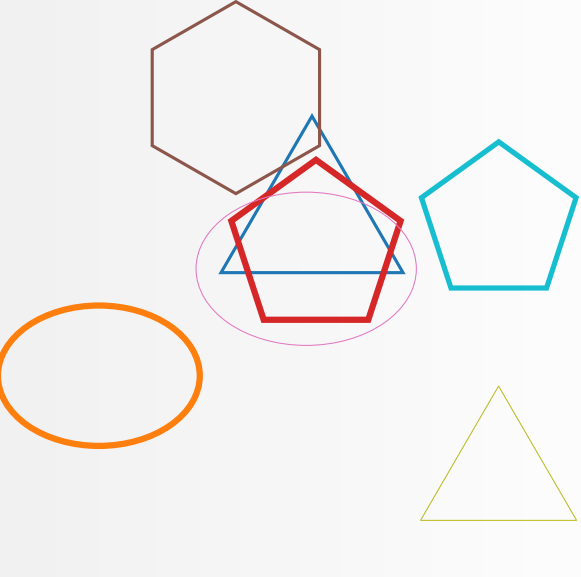[{"shape": "triangle", "thickness": 1.5, "radius": 0.9, "center": [0.537, 0.617]}, {"shape": "oval", "thickness": 3, "radius": 0.87, "center": [0.17, 0.349]}, {"shape": "pentagon", "thickness": 3, "radius": 0.77, "center": [0.544, 0.569]}, {"shape": "hexagon", "thickness": 1.5, "radius": 0.83, "center": [0.406, 0.83]}, {"shape": "oval", "thickness": 0.5, "radius": 0.95, "center": [0.527, 0.534]}, {"shape": "triangle", "thickness": 0.5, "radius": 0.78, "center": [0.858, 0.176]}, {"shape": "pentagon", "thickness": 2.5, "radius": 0.7, "center": [0.858, 0.614]}]